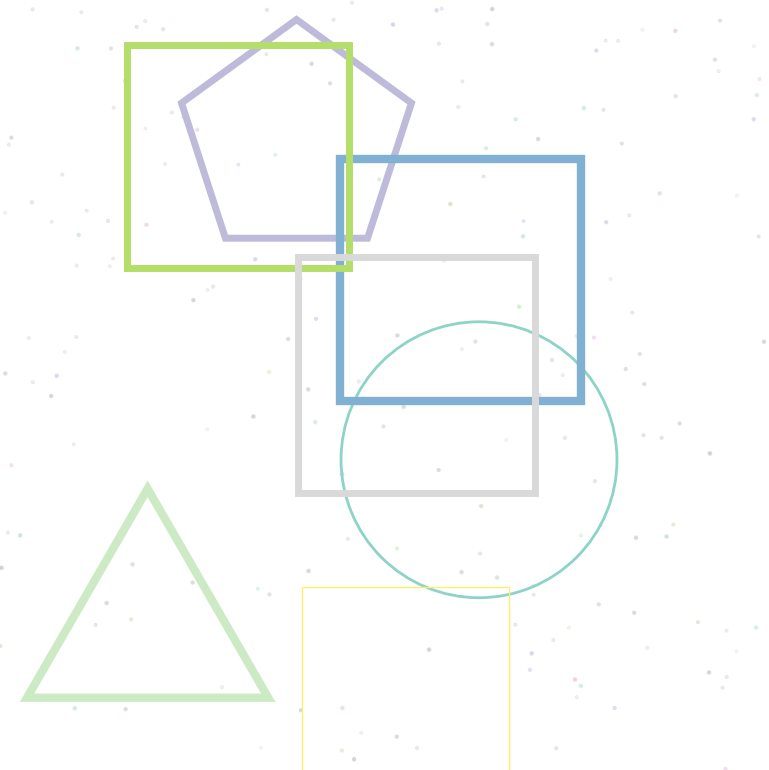[{"shape": "circle", "thickness": 1, "radius": 0.9, "center": [0.622, 0.403]}, {"shape": "pentagon", "thickness": 2.5, "radius": 0.78, "center": [0.385, 0.818]}, {"shape": "square", "thickness": 3, "radius": 0.78, "center": [0.598, 0.636]}, {"shape": "square", "thickness": 2.5, "radius": 0.72, "center": [0.309, 0.797]}, {"shape": "square", "thickness": 2.5, "radius": 0.77, "center": [0.541, 0.513]}, {"shape": "triangle", "thickness": 3, "radius": 0.9, "center": [0.192, 0.184]}, {"shape": "square", "thickness": 0.5, "radius": 0.67, "center": [0.527, 0.103]}]